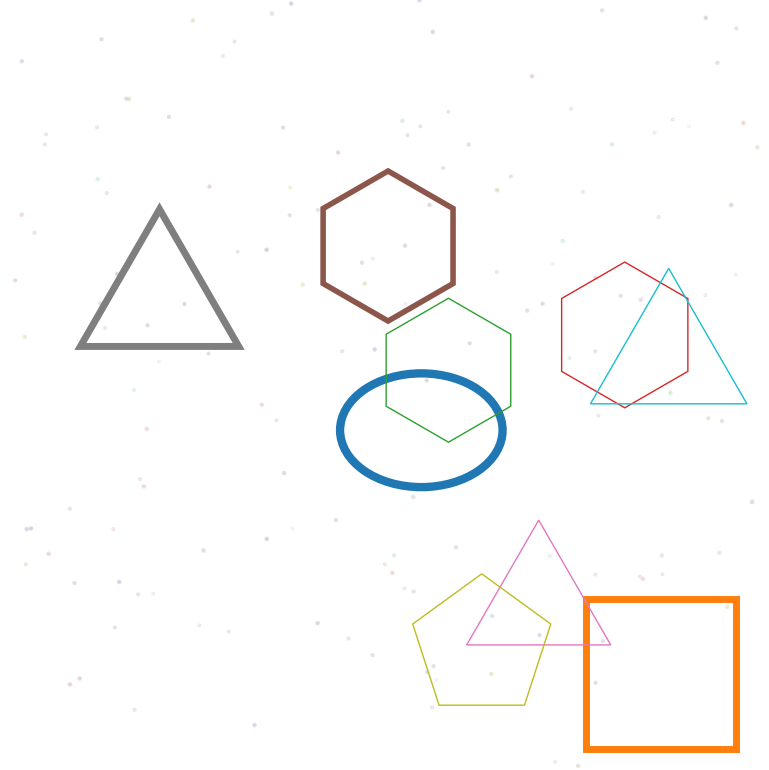[{"shape": "oval", "thickness": 3, "radius": 0.53, "center": [0.547, 0.441]}, {"shape": "square", "thickness": 2.5, "radius": 0.49, "center": [0.858, 0.125]}, {"shape": "hexagon", "thickness": 0.5, "radius": 0.47, "center": [0.582, 0.519]}, {"shape": "hexagon", "thickness": 0.5, "radius": 0.47, "center": [0.811, 0.565]}, {"shape": "hexagon", "thickness": 2, "radius": 0.49, "center": [0.504, 0.68]}, {"shape": "triangle", "thickness": 0.5, "radius": 0.54, "center": [0.7, 0.216]}, {"shape": "triangle", "thickness": 2.5, "radius": 0.59, "center": [0.207, 0.609]}, {"shape": "pentagon", "thickness": 0.5, "radius": 0.47, "center": [0.626, 0.16]}, {"shape": "triangle", "thickness": 0.5, "radius": 0.59, "center": [0.868, 0.534]}]